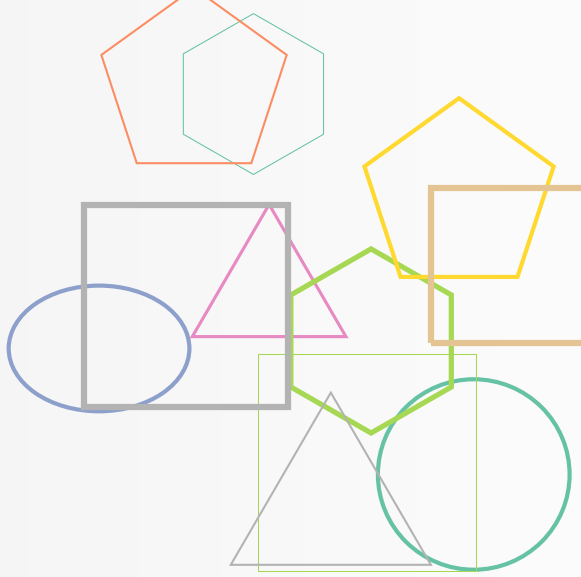[{"shape": "hexagon", "thickness": 0.5, "radius": 0.7, "center": [0.436, 0.836]}, {"shape": "circle", "thickness": 2, "radius": 0.82, "center": [0.815, 0.178]}, {"shape": "pentagon", "thickness": 1, "radius": 0.84, "center": [0.334, 0.852]}, {"shape": "oval", "thickness": 2, "radius": 0.78, "center": [0.17, 0.396]}, {"shape": "triangle", "thickness": 1.5, "radius": 0.76, "center": [0.463, 0.493]}, {"shape": "hexagon", "thickness": 2.5, "radius": 0.8, "center": [0.638, 0.409]}, {"shape": "square", "thickness": 0.5, "radius": 0.94, "center": [0.632, 0.199]}, {"shape": "pentagon", "thickness": 2, "radius": 0.86, "center": [0.79, 0.658]}, {"shape": "square", "thickness": 3, "radius": 0.67, "center": [0.876, 0.54]}, {"shape": "square", "thickness": 3, "radius": 0.88, "center": [0.32, 0.469]}, {"shape": "triangle", "thickness": 1, "radius": 0.99, "center": [0.569, 0.12]}]